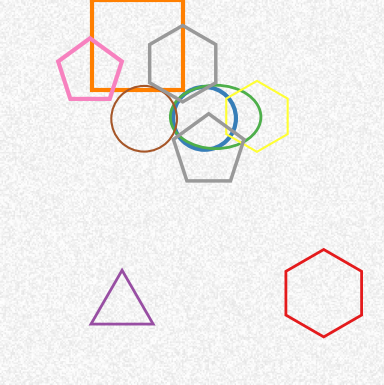[{"shape": "hexagon", "thickness": 2, "radius": 0.57, "center": [0.841, 0.238]}, {"shape": "circle", "thickness": 3, "radius": 0.41, "center": [0.531, 0.693]}, {"shape": "oval", "thickness": 2, "radius": 0.59, "center": [0.56, 0.696]}, {"shape": "triangle", "thickness": 2, "radius": 0.47, "center": [0.317, 0.205]}, {"shape": "square", "thickness": 3, "radius": 0.59, "center": [0.358, 0.883]}, {"shape": "hexagon", "thickness": 1.5, "radius": 0.46, "center": [0.667, 0.698]}, {"shape": "circle", "thickness": 1.5, "radius": 0.43, "center": [0.374, 0.692]}, {"shape": "pentagon", "thickness": 3, "radius": 0.44, "center": [0.234, 0.814]}, {"shape": "hexagon", "thickness": 2.5, "radius": 0.5, "center": [0.475, 0.835]}, {"shape": "pentagon", "thickness": 2.5, "radius": 0.48, "center": [0.542, 0.608]}]